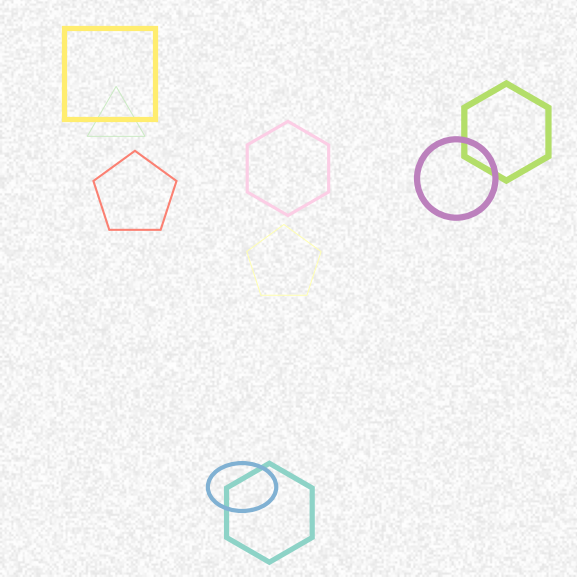[{"shape": "hexagon", "thickness": 2.5, "radius": 0.43, "center": [0.466, 0.111]}, {"shape": "pentagon", "thickness": 0.5, "radius": 0.34, "center": [0.492, 0.543]}, {"shape": "pentagon", "thickness": 1, "radius": 0.38, "center": [0.234, 0.662]}, {"shape": "oval", "thickness": 2, "radius": 0.3, "center": [0.419, 0.156]}, {"shape": "hexagon", "thickness": 3, "radius": 0.42, "center": [0.877, 0.771]}, {"shape": "hexagon", "thickness": 1.5, "radius": 0.41, "center": [0.499, 0.707]}, {"shape": "circle", "thickness": 3, "radius": 0.34, "center": [0.79, 0.69]}, {"shape": "triangle", "thickness": 0.5, "radius": 0.29, "center": [0.201, 0.792]}, {"shape": "square", "thickness": 2.5, "radius": 0.39, "center": [0.189, 0.873]}]